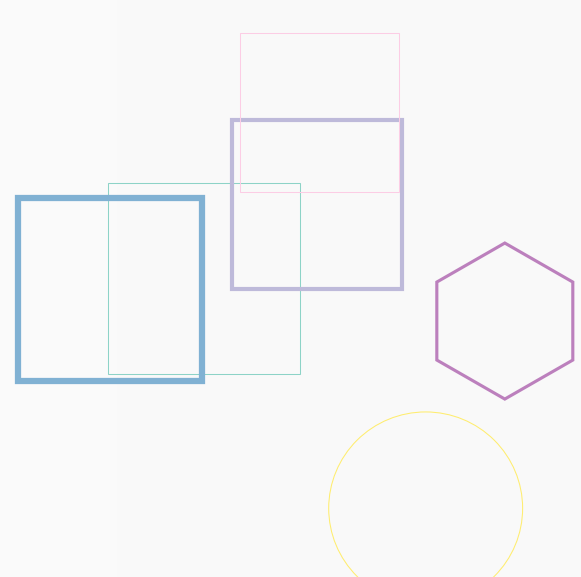[{"shape": "square", "thickness": 0.5, "radius": 0.83, "center": [0.351, 0.517]}, {"shape": "square", "thickness": 2, "radius": 0.73, "center": [0.546, 0.645]}, {"shape": "square", "thickness": 3, "radius": 0.79, "center": [0.189, 0.498]}, {"shape": "square", "thickness": 0.5, "radius": 0.69, "center": [0.549, 0.804]}, {"shape": "hexagon", "thickness": 1.5, "radius": 0.68, "center": [0.869, 0.443]}, {"shape": "circle", "thickness": 0.5, "radius": 0.83, "center": [0.732, 0.119]}]